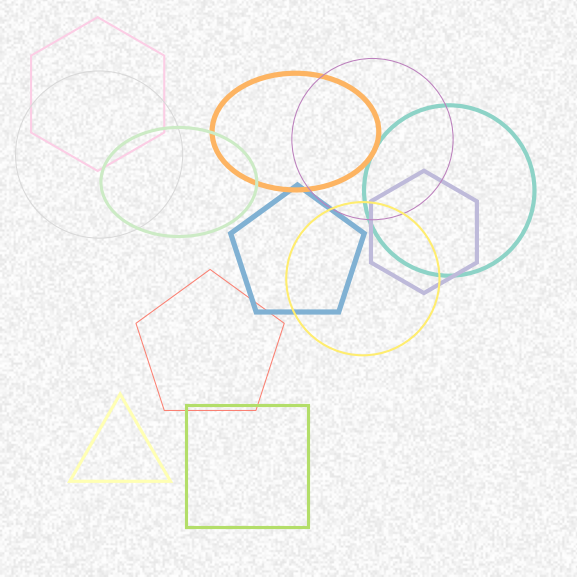[{"shape": "circle", "thickness": 2, "radius": 0.74, "center": [0.778, 0.669]}, {"shape": "triangle", "thickness": 1.5, "radius": 0.5, "center": [0.208, 0.216]}, {"shape": "hexagon", "thickness": 2, "radius": 0.53, "center": [0.734, 0.598]}, {"shape": "pentagon", "thickness": 0.5, "radius": 0.67, "center": [0.364, 0.398]}, {"shape": "pentagon", "thickness": 2.5, "radius": 0.61, "center": [0.515, 0.557]}, {"shape": "oval", "thickness": 2.5, "radius": 0.72, "center": [0.512, 0.771]}, {"shape": "square", "thickness": 1.5, "radius": 0.53, "center": [0.427, 0.193]}, {"shape": "hexagon", "thickness": 1, "radius": 0.67, "center": [0.169, 0.836]}, {"shape": "circle", "thickness": 0.5, "radius": 0.72, "center": [0.172, 0.731]}, {"shape": "circle", "thickness": 0.5, "radius": 0.7, "center": [0.645, 0.758]}, {"shape": "oval", "thickness": 1.5, "radius": 0.67, "center": [0.31, 0.684]}, {"shape": "circle", "thickness": 1, "radius": 0.66, "center": [0.628, 0.517]}]